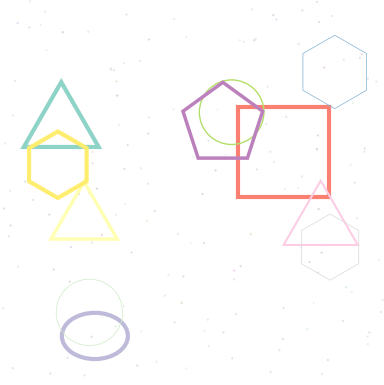[{"shape": "triangle", "thickness": 3, "radius": 0.56, "center": [0.159, 0.674]}, {"shape": "triangle", "thickness": 2.5, "radius": 0.5, "center": [0.218, 0.429]}, {"shape": "oval", "thickness": 3, "radius": 0.43, "center": [0.246, 0.127]}, {"shape": "square", "thickness": 3, "radius": 0.59, "center": [0.736, 0.604]}, {"shape": "hexagon", "thickness": 0.5, "radius": 0.48, "center": [0.869, 0.813]}, {"shape": "circle", "thickness": 1, "radius": 0.42, "center": [0.602, 0.709]}, {"shape": "triangle", "thickness": 1.5, "radius": 0.56, "center": [0.833, 0.419]}, {"shape": "hexagon", "thickness": 0.5, "radius": 0.43, "center": [0.857, 0.358]}, {"shape": "pentagon", "thickness": 2.5, "radius": 0.54, "center": [0.579, 0.677]}, {"shape": "circle", "thickness": 0.5, "radius": 0.43, "center": [0.232, 0.189]}, {"shape": "hexagon", "thickness": 3, "radius": 0.43, "center": [0.15, 0.572]}]